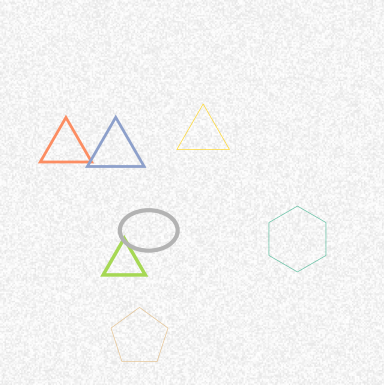[{"shape": "hexagon", "thickness": 0.5, "radius": 0.43, "center": [0.773, 0.379]}, {"shape": "triangle", "thickness": 2, "radius": 0.39, "center": [0.171, 0.618]}, {"shape": "triangle", "thickness": 2, "radius": 0.43, "center": [0.301, 0.61]}, {"shape": "triangle", "thickness": 2.5, "radius": 0.32, "center": [0.323, 0.318]}, {"shape": "triangle", "thickness": 0.5, "radius": 0.39, "center": [0.528, 0.651]}, {"shape": "pentagon", "thickness": 0.5, "radius": 0.39, "center": [0.362, 0.124]}, {"shape": "oval", "thickness": 3, "radius": 0.38, "center": [0.386, 0.401]}]